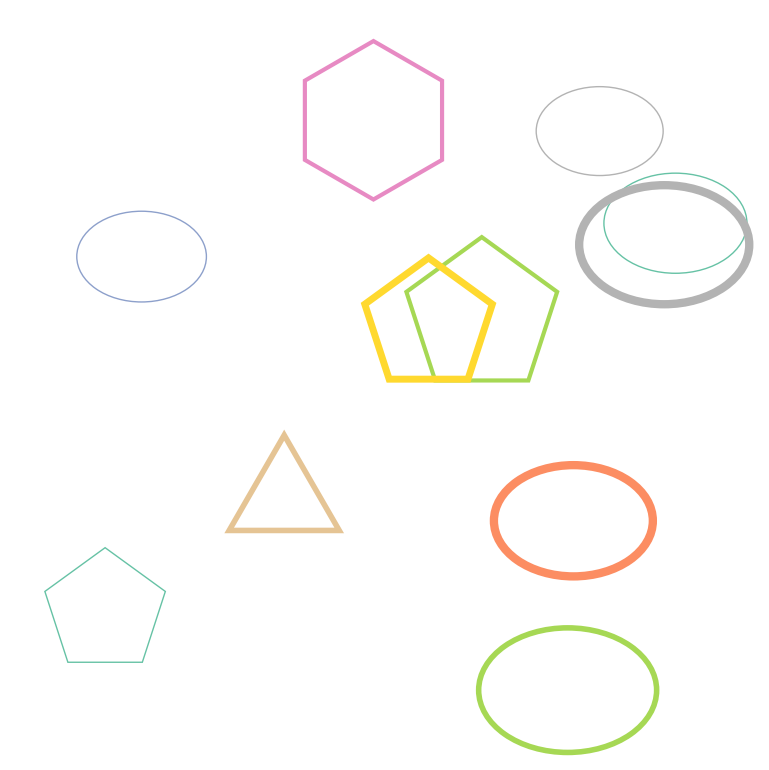[{"shape": "pentagon", "thickness": 0.5, "radius": 0.41, "center": [0.137, 0.206]}, {"shape": "oval", "thickness": 0.5, "radius": 0.46, "center": [0.877, 0.71]}, {"shape": "oval", "thickness": 3, "radius": 0.52, "center": [0.745, 0.324]}, {"shape": "oval", "thickness": 0.5, "radius": 0.42, "center": [0.184, 0.667]}, {"shape": "hexagon", "thickness": 1.5, "radius": 0.51, "center": [0.485, 0.844]}, {"shape": "oval", "thickness": 2, "radius": 0.58, "center": [0.737, 0.104]}, {"shape": "pentagon", "thickness": 1.5, "radius": 0.51, "center": [0.626, 0.589]}, {"shape": "pentagon", "thickness": 2.5, "radius": 0.44, "center": [0.557, 0.578]}, {"shape": "triangle", "thickness": 2, "radius": 0.41, "center": [0.369, 0.352]}, {"shape": "oval", "thickness": 0.5, "radius": 0.41, "center": [0.779, 0.83]}, {"shape": "oval", "thickness": 3, "radius": 0.55, "center": [0.863, 0.682]}]